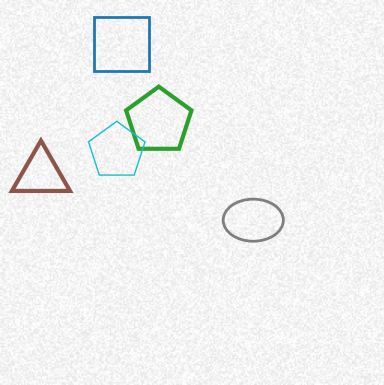[{"shape": "square", "thickness": 2, "radius": 0.35, "center": [0.316, 0.886]}, {"shape": "pentagon", "thickness": 3, "radius": 0.45, "center": [0.412, 0.686]}, {"shape": "triangle", "thickness": 3, "radius": 0.44, "center": [0.106, 0.548]}, {"shape": "oval", "thickness": 2, "radius": 0.39, "center": [0.658, 0.428]}, {"shape": "pentagon", "thickness": 1, "radius": 0.39, "center": [0.303, 0.608]}]